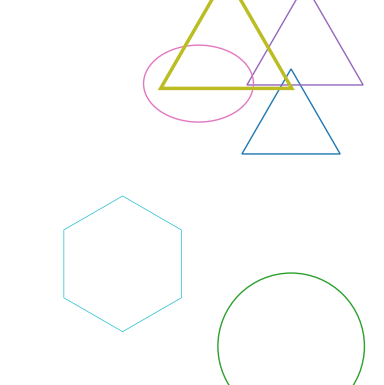[{"shape": "triangle", "thickness": 1, "radius": 0.74, "center": [0.756, 0.674]}, {"shape": "circle", "thickness": 1, "radius": 0.95, "center": [0.756, 0.1]}, {"shape": "triangle", "thickness": 1, "radius": 0.87, "center": [0.792, 0.866]}, {"shape": "oval", "thickness": 1, "radius": 0.71, "center": [0.516, 0.783]}, {"shape": "triangle", "thickness": 2.5, "radius": 0.98, "center": [0.588, 0.869]}, {"shape": "hexagon", "thickness": 0.5, "radius": 0.88, "center": [0.318, 0.315]}]